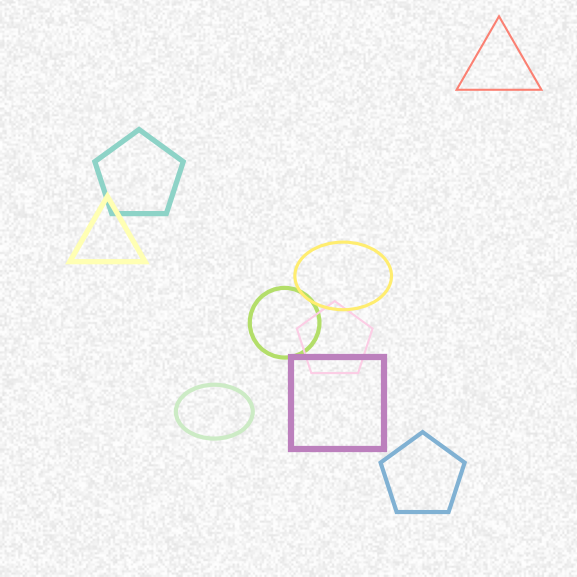[{"shape": "pentagon", "thickness": 2.5, "radius": 0.4, "center": [0.241, 0.694]}, {"shape": "triangle", "thickness": 2.5, "radius": 0.38, "center": [0.186, 0.584]}, {"shape": "triangle", "thickness": 1, "radius": 0.42, "center": [0.864, 0.886]}, {"shape": "pentagon", "thickness": 2, "radius": 0.38, "center": [0.732, 0.174]}, {"shape": "circle", "thickness": 2, "radius": 0.3, "center": [0.493, 0.44]}, {"shape": "pentagon", "thickness": 1, "radius": 0.34, "center": [0.58, 0.409]}, {"shape": "square", "thickness": 3, "radius": 0.4, "center": [0.584, 0.301]}, {"shape": "oval", "thickness": 2, "radius": 0.33, "center": [0.371, 0.286]}, {"shape": "oval", "thickness": 1.5, "radius": 0.42, "center": [0.594, 0.521]}]